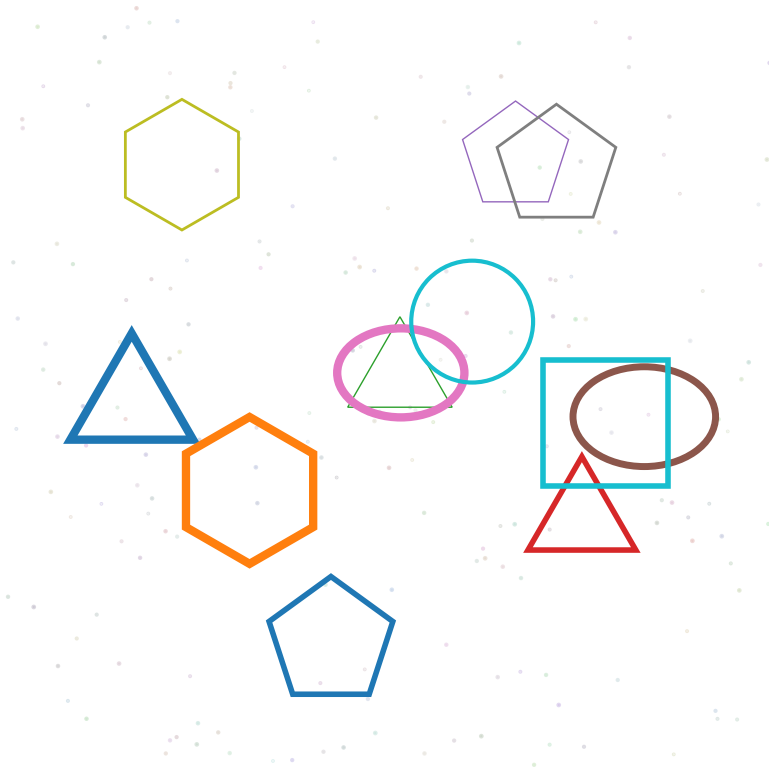[{"shape": "pentagon", "thickness": 2, "radius": 0.42, "center": [0.43, 0.167]}, {"shape": "triangle", "thickness": 3, "radius": 0.46, "center": [0.171, 0.475]}, {"shape": "hexagon", "thickness": 3, "radius": 0.48, "center": [0.324, 0.363]}, {"shape": "triangle", "thickness": 0.5, "radius": 0.39, "center": [0.519, 0.51]}, {"shape": "triangle", "thickness": 2, "radius": 0.4, "center": [0.756, 0.326]}, {"shape": "pentagon", "thickness": 0.5, "radius": 0.36, "center": [0.67, 0.796]}, {"shape": "oval", "thickness": 2.5, "radius": 0.46, "center": [0.837, 0.459]}, {"shape": "oval", "thickness": 3, "radius": 0.41, "center": [0.521, 0.516]}, {"shape": "pentagon", "thickness": 1, "radius": 0.41, "center": [0.723, 0.784]}, {"shape": "hexagon", "thickness": 1, "radius": 0.42, "center": [0.236, 0.786]}, {"shape": "circle", "thickness": 1.5, "radius": 0.4, "center": [0.613, 0.582]}, {"shape": "square", "thickness": 2, "radius": 0.41, "center": [0.786, 0.451]}]